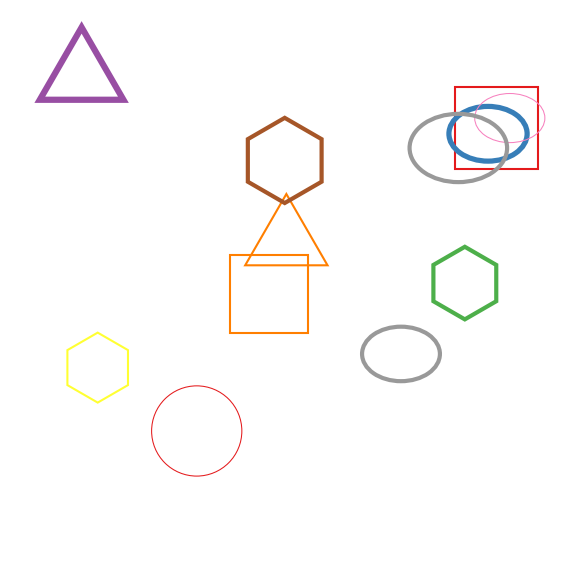[{"shape": "square", "thickness": 1, "radius": 0.36, "center": [0.86, 0.777]}, {"shape": "circle", "thickness": 0.5, "radius": 0.39, "center": [0.341, 0.253]}, {"shape": "oval", "thickness": 2.5, "radius": 0.34, "center": [0.845, 0.768]}, {"shape": "hexagon", "thickness": 2, "radius": 0.31, "center": [0.805, 0.509]}, {"shape": "triangle", "thickness": 3, "radius": 0.42, "center": [0.141, 0.868]}, {"shape": "square", "thickness": 1, "radius": 0.34, "center": [0.466, 0.489]}, {"shape": "triangle", "thickness": 1, "radius": 0.41, "center": [0.496, 0.581]}, {"shape": "hexagon", "thickness": 1, "radius": 0.3, "center": [0.169, 0.363]}, {"shape": "hexagon", "thickness": 2, "radius": 0.37, "center": [0.493, 0.721]}, {"shape": "oval", "thickness": 0.5, "radius": 0.3, "center": [0.883, 0.795]}, {"shape": "oval", "thickness": 2, "radius": 0.34, "center": [0.694, 0.386]}, {"shape": "oval", "thickness": 2, "radius": 0.42, "center": [0.794, 0.743]}]